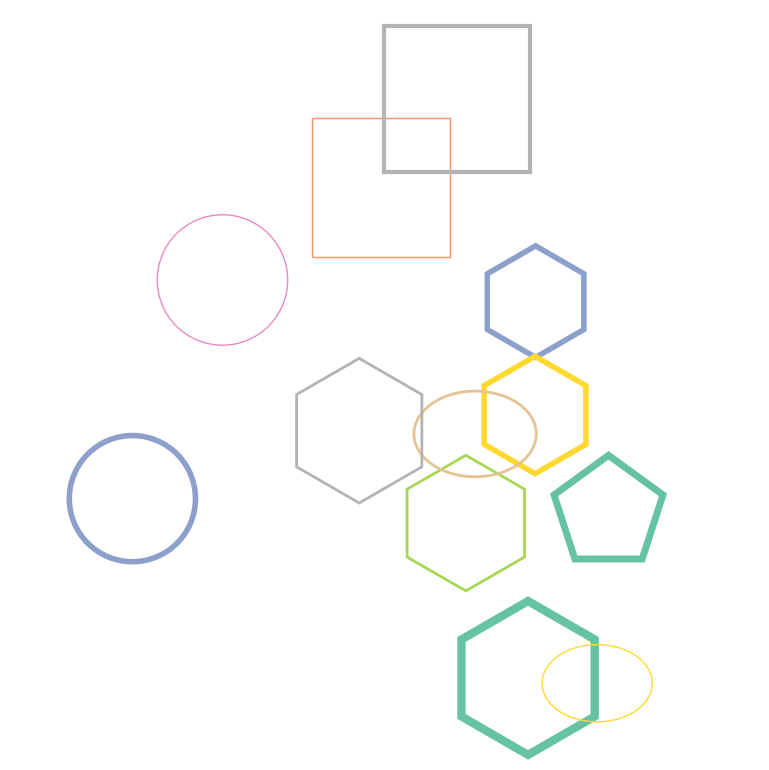[{"shape": "hexagon", "thickness": 3, "radius": 0.5, "center": [0.686, 0.12]}, {"shape": "pentagon", "thickness": 2.5, "radius": 0.37, "center": [0.79, 0.334]}, {"shape": "square", "thickness": 0.5, "radius": 0.45, "center": [0.495, 0.756]}, {"shape": "circle", "thickness": 2, "radius": 0.41, "center": [0.172, 0.352]}, {"shape": "hexagon", "thickness": 2, "radius": 0.36, "center": [0.696, 0.608]}, {"shape": "circle", "thickness": 0.5, "radius": 0.42, "center": [0.289, 0.636]}, {"shape": "hexagon", "thickness": 1, "radius": 0.44, "center": [0.605, 0.321]}, {"shape": "hexagon", "thickness": 2, "radius": 0.38, "center": [0.695, 0.461]}, {"shape": "oval", "thickness": 0.5, "radius": 0.36, "center": [0.776, 0.113]}, {"shape": "oval", "thickness": 1, "radius": 0.4, "center": [0.617, 0.436]}, {"shape": "hexagon", "thickness": 1, "radius": 0.47, "center": [0.467, 0.441]}, {"shape": "square", "thickness": 1.5, "radius": 0.47, "center": [0.593, 0.872]}]